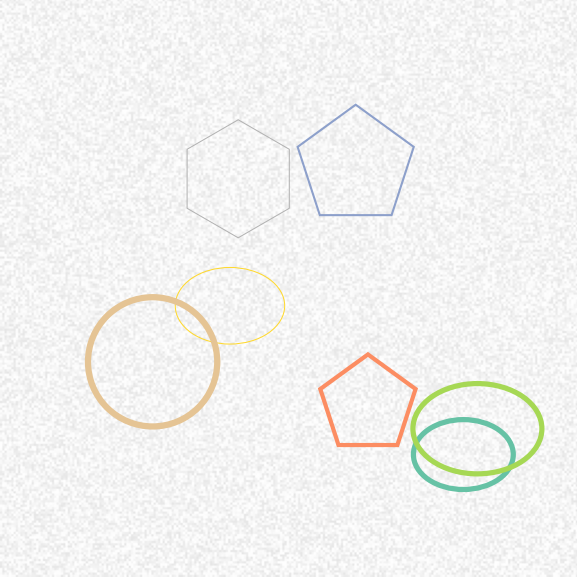[{"shape": "oval", "thickness": 2.5, "radius": 0.43, "center": [0.802, 0.212]}, {"shape": "pentagon", "thickness": 2, "radius": 0.43, "center": [0.637, 0.299]}, {"shape": "pentagon", "thickness": 1, "radius": 0.53, "center": [0.616, 0.712]}, {"shape": "oval", "thickness": 2.5, "radius": 0.56, "center": [0.827, 0.257]}, {"shape": "oval", "thickness": 0.5, "radius": 0.47, "center": [0.398, 0.47]}, {"shape": "circle", "thickness": 3, "radius": 0.56, "center": [0.264, 0.373]}, {"shape": "hexagon", "thickness": 0.5, "radius": 0.51, "center": [0.412, 0.69]}]